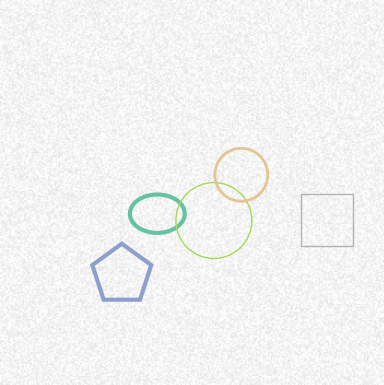[{"shape": "oval", "thickness": 3, "radius": 0.36, "center": [0.409, 0.445]}, {"shape": "pentagon", "thickness": 3, "radius": 0.4, "center": [0.316, 0.287]}, {"shape": "circle", "thickness": 1, "radius": 0.49, "center": [0.556, 0.427]}, {"shape": "circle", "thickness": 2, "radius": 0.34, "center": [0.627, 0.546]}, {"shape": "square", "thickness": 1, "radius": 0.34, "center": [0.85, 0.428]}]